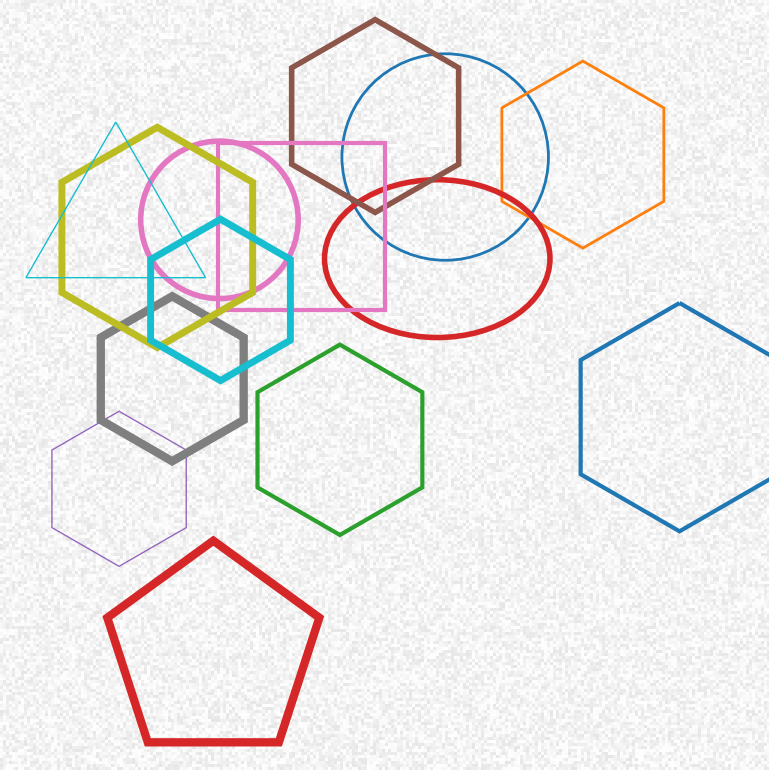[{"shape": "circle", "thickness": 1, "radius": 0.67, "center": [0.578, 0.796]}, {"shape": "hexagon", "thickness": 1.5, "radius": 0.74, "center": [0.883, 0.458]}, {"shape": "hexagon", "thickness": 1, "radius": 0.61, "center": [0.757, 0.799]}, {"shape": "hexagon", "thickness": 1.5, "radius": 0.62, "center": [0.441, 0.429]}, {"shape": "oval", "thickness": 2, "radius": 0.73, "center": [0.568, 0.664]}, {"shape": "pentagon", "thickness": 3, "radius": 0.72, "center": [0.277, 0.153]}, {"shape": "hexagon", "thickness": 0.5, "radius": 0.5, "center": [0.155, 0.365]}, {"shape": "hexagon", "thickness": 2, "radius": 0.63, "center": [0.487, 0.849]}, {"shape": "square", "thickness": 1.5, "radius": 0.54, "center": [0.392, 0.706]}, {"shape": "circle", "thickness": 2, "radius": 0.51, "center": [0.285, 0.714]}, {"shape": "hexagon", "thickness": 3, "radius": 0.54, "center": [0.224, 0.508]}, {"shape": "hexagon", "thickness": 2.5, "radius": 0.72, "center": [0.204, 0.692]}, {"shape": "hexagon", "thickness": 2.5, "radius": 0.52, "center": [0.286, 0.611]}, {"shape": "triangle", "thickness": 0.5, "radius": 0.67, "center": [0.15, 0.707]}]